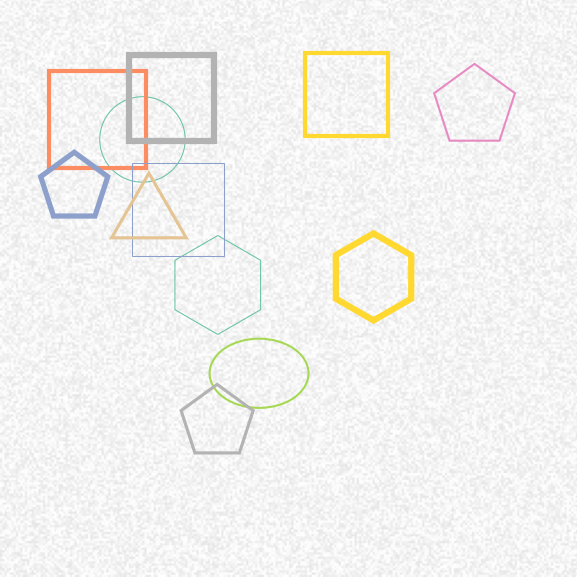[{"shape": "circle", "thickness": 0.5, "radius": 0.37, "center": [0.247, 0.758]}, {"shape": "hexagon", "thickness": 0.5, "radius": 0.43, "center": [0.377, 0.506]}, {"shape": "square", "thickness": 2, "radius": 0.42, "center": [0.169, 0.793]}, {"shape": "pentagon", "thickness": 2.5, "radius": 0.31, "center": [0.129, 0.674]}, {"shape": "square", "thickness": 0.5, "radius": 0.4, "center": [0.308, 0.636]}, {"shape": "pentagon", "thickness": 1, "radius": 0.37, "center": [0.822, 0.815]}, {"shape": "oval", "thickness": 1, "radius": 0.43, "center": [0.449, 0.353]}, {"shape": "hexagon", "thickness": 3, "radius": 0.38, "center": [0.647, 0.52]}, {"shape": "square", "thickness": 2, "radius": 0.36, "center": [0.6, 0.836]}, {"shape": "triangle", "thickness": 1.5, "radius": 0.37, "center": [0.258, 0.625]}, {"shape": "pentagon", "thickness": 1.5, "radius": 0.33, "center": [0.376, 0.268]}, {"shape": "square", "thickness": 3, "radius": 0.37, "center": [0.297, 0.83]}]